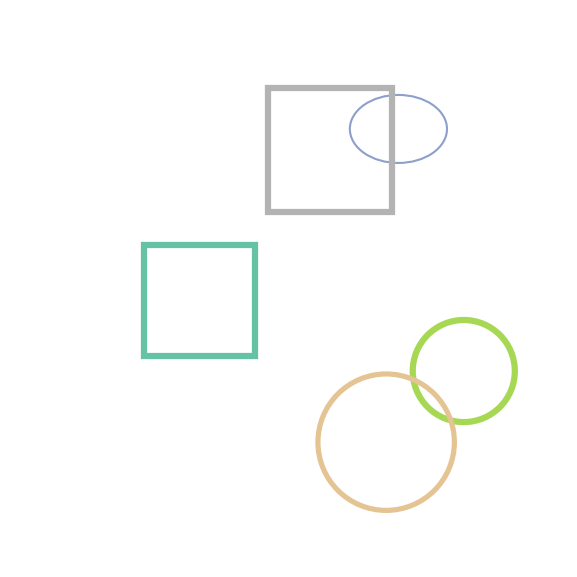[{"shape": "square", "thickness": 3, "radius": 0.48, "center": [0.346, 0.478]}, {"shape": "oval", "thickness": 1, "radius": 0.42, "center": [0.69, 0.776]}, {"shape": "circle", "thickness": 3, "radius": 0.44, "center": [0.803, 0.357]}, {"shape": "circle", "thickness": 2.5, "radius": 0.59, "center": [0.669, 0.233]}, {"shape": "square", "thickness": 3, "radius": 0.54, "center": [0.572, 0.74]}]